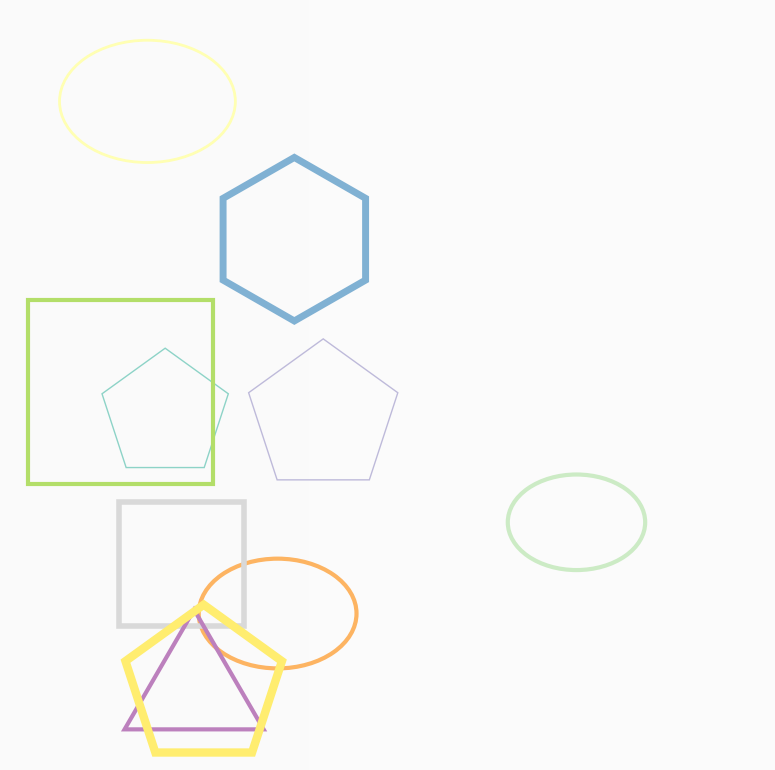[{"shape": "pentagon", "thickness": 0.5, "radius": 0.43, "center": [0.213, 0.462]}, {"shape": "oval", "thickness": 1, "radius": 0.57, "center": [0.19, 0.868]}, {"shape": "pentagon", "thickness": 0.5, "radius": 0.51, "center": [0.417, 0.459]}, {"shape": "hexagon", "thickness": 2.5, "radius": 0.53, "center": [0.38, 0.689]}, {"shape": "oval", "thickness": 1.5, "radius": 0.51, "center": [0.358, 0.203]}, {"shape": "square", "thickness": 1.5, "radius": 0.6, "center": [0.156, 0.491]}, {"shape": "square", "thickness": 2, "radius": 0.4, "center": [0.234, 0.268]}, {"shape": "triangle", "thickness": 1.5, "radius": 0.52, "center": [0.25, 0.105]}, {"shape": "oval", "thickness": 1.5, "radius": 0.44, "center": [0.744, 0.322]}, {"shape": "pentagon", "thickness": 3, "radius": 0.53, "center": [0.263, 0.109]}]